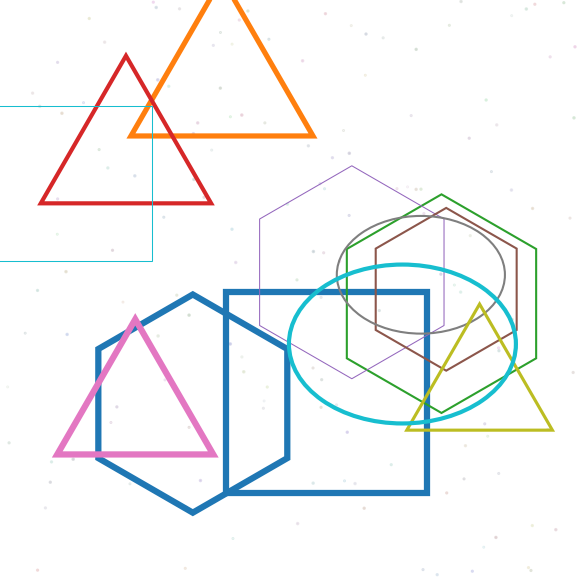[{"shape": "hexagon", "thickness": 3, "radius": 0.94, "center": [0.334, 0.3]}, {"shape": "square", "thickness": 3, "radius": 0.87, "center": [0.565, 0.319]}, {"shape": "triangle", "thickness": 2.5, "radius": 0.91, "center": [0.384, 0.855]}, {"shape": "hexagon", "thickness": 1, "radius": 0.95, "center": [0.764, 0.473]}, {"shape": "triangle", "thickness": 2, "radius": 0.85, "center": [0.218, 0.732]}, {"shape": "hexagon", "thickness": 0.5, "radius": 0.92, "center": [0.609, 0.528]}, {"shape": "hexagon", "thickness": 1, "radius": 0.7, "center": [0.773, 0.498]}, {"shape": "triangle", "thickness": 3, "radius": 0.78, "center": [0.234, 0.29]}, {"shape": "oval", "thickness": 1, "radius": 0.73, "center": [0.729, 0.523]}, {"shape": "triangle", "thickness": 1.5, "radius": 0.73, "center": [0.83, 0.327]}, {"shape": "oval", "thickness": 2, "radius": 0.98, "center": [0.697, 0.403]}, {"shape": "square", "thickness": 0.5, "radius": 0.67, "center": [0.128, 0.681]}]